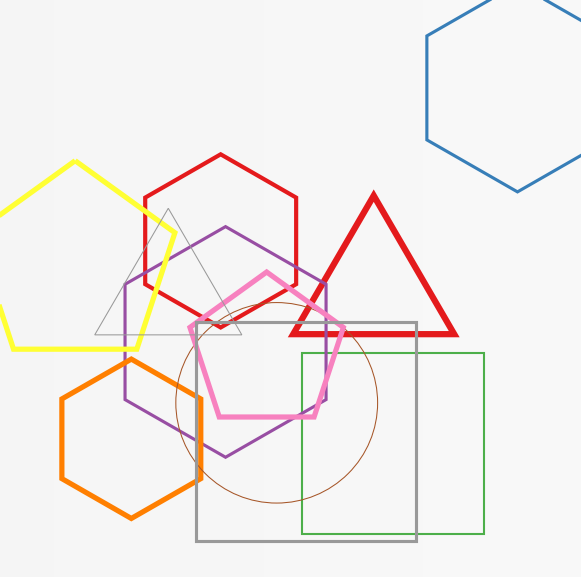[{"shape": "hexagon", "thickness": 2, "radius": 0.75, "center": [0.38, 0.582]}, {"shape": "triangle", "thickness": 3, "radius": 0.8, "center": [0.643, 0.5]}, {"shape": "hexagon", "thickness": 1.5, "radius": 0.9, "center": [0.89, 0.847]}, {"shape": "square", "thickness": 1, "radius": 0.78, "center": [0.677, 0.231]}, {"shape": "hexagon", "thickness": 1.5, "radius": 1.0, "center": [0.388, 0.407]}, {"shape": "hexagon", "thickness": 2.5, "radius": 0.69, "center": [0.226, 0.239]}, {"shape": "pentagon", "thickness": 2.5, "radius": 0.9, "center": [0.129, 0.54]}, {"shape": "circle", "thickness": 0.5, "radius": 0.87, "center": [0.476, 0.302]}, {"shape": "pentagon", "thickness": 2.5, "radius": 0.69, "center": [0.459, 0.389]}, {"shape": "square", "thickness": 1.5, "radius": 0.95, "center": [0.526, 0.252]}, {"shape": "triangle", "thickness": 0.5, "radius": 0.73, "center": [0.29, 0.492]}]